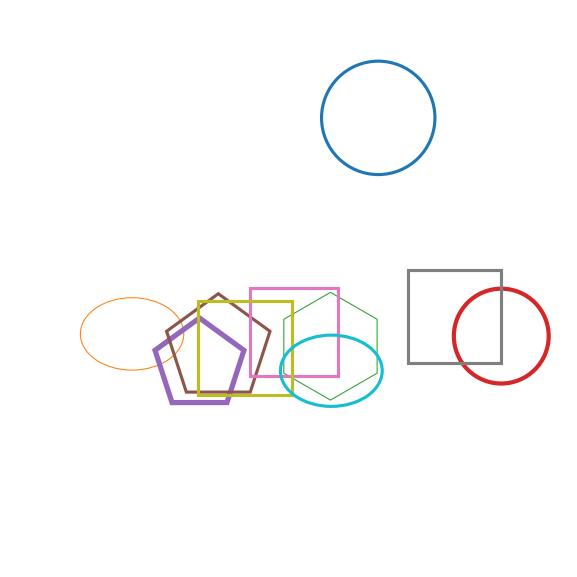[{"shape": "circle", "thickness": 1.5, "radius": 0.49, "center": [0.655, 0.795]}, {"shape": "oval", "thickness": 0.5, "radius": 0.45, "center": [0.229, 0.421]}, {"shape": "hexagon", "thickness": 0.5, "radius": 0.47, "center": [0.572, 0.4]}, {"shape": "circle", "thickness": 2, "radius": 0.41, "center": [0.868, 0.417]}, {"shape": "pentagon", "thickness": 2.5, "radius": 0.4, "center": [0.345, 0.368]}, {"shape": "pentagon", "thickness": 1.5, "radius": 0.47, "center": [0.378, 0.396]}, {"shape": "square", "thickness": 1.5, "radius": 0.38, "center": [0.509, 0.424]}, {"shape": "square", "thickness": 1.5, "radius": 0.4, "center": [0.787, 0.451]}, {"shape": "square", "thickness": 1.5, "radius": 0.41, "center": [0.425, 0.396]}, {"shape": "oval", "thickness": 1.5, "radius": 0.44, "center": [0.574, 0.357]}]